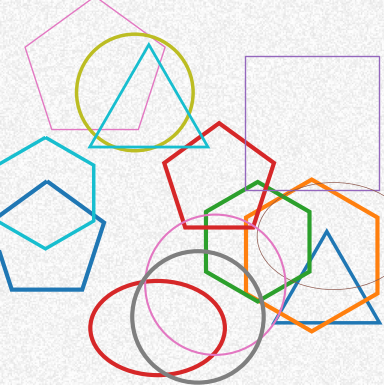[{"shape": "triangle", "thickness": 2.5, "radius": 0.79, "center": [0.849, 0.241]}, {"shape": "pentagon", "thickness": 3, "radius": 0.78, "center": [0.122, 0.374]}, {"shape": "hexagon", "thickness": 3, "radius": 0.99, "center": [0.81, 0.336]}, {"shape": "hexagon", "thickness": 3, "radius": 0.78, "center": [0.669, 0.372]}, {"shape": "pentagon", "thickness": 3, "radius": 0.75, "center": [0.569, 0.53]}, {"shape": "oval", "thickness": 3, "radius": 0.87, "center": [0.409, 0.148]}, {"shape": "square", "thickness": 1, "radius": 0.87, "center": [0.81, 0.68]}, {"shape": "oval", "thickness": 0.5, "radius": 0.99, "center": [0.867, 0.387]}, {"shape": "circle", "thickness": 1.5, "radius": 0.91, "center": [0.559, 0.26]}, {"shape": "pentagon", "thickness": 1, "radius": 0.96, "center": [0.247, 0.818]}, {"shape": "circle", "thickness": 3, "radius": 0.85, "center": [0.514, 0.177]}, {"shape": "circle", "thickness": 2.5, "radius": 0.76, "center": [0.35, 0.76]}, {"shape": "triangle", "thickness": 2, "radius": 0.89, "center": [0.387, 0.707]}, {"shape": "hexagon", "thickness": 2.5, "radius": 0.72, "center": [0.118, 0.498]}]